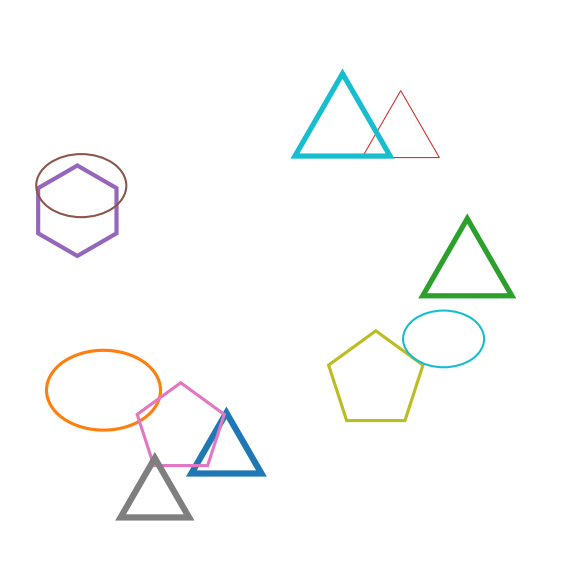[{"shape": "triangle", "thickness": 3, "radius": 0.35, "center": [0.392, 0.214]}, {"shape": "oval", "thickness": 1.5, "radius": 0.49, "center": [0.179, 0.323]}, {"shape": "triangle", "thickness": 2.5, "radius": 0.45, "center": [0.809, 0.531]}, {"shape": "triangle", "thickness": 0.5, "radius": 0.39, "center": [0.694, 0.765]}, {"shape": "hexagon", "thickness": 2, "radius": 0.39, "center": [0.134, 0.634]}, {"shape": "oval", "thickness": 1, "radius": 0.39, "center": [0.141, 0.678]}, {"shape": "pentagon", "thickness": 1.5, "radius": 0.4, "center": [0.313, 0.257]}, {"shape": "triangle", "thickness": 3, "radius": 0.34, "center": [0.268, 0.137]}, {"shape": "pentagon", "thickness": 1.5, "radius": 0.43, "center": [0.651, 0.34]}, {"shape": "triangle", "thickness": 2.5, "radius": 0.48, "center": [0.593, 0.777]}, {"shape": "oval", "thickness": 1, "radius": 0.35, "center": [0.768, 0.412]}]